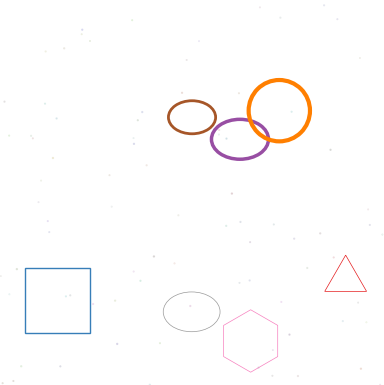[{"shape": "triangle", "thickness": 0.5, "radius": 0.31, "center": [0.898, 0.275]}, {"shape": "square", "thickness": 1, "radius": 0.42, "center": [0.15, 0.22]}, {"shape": "oval", "thickness": 2.5, "radius": 0.37, "center": [0.623, 0.638]}, {"shape": "circle", "thickness": 3, "radius": 0.4, "center": [0.725, 0.713]}, {"shape": "oval", "thickness": 2, "radius": 0.31, "center": [0.499, 0.695]}, {"shape": "hexagon", "thickness": 0.5, "radius": 0.41, "center": [0.651, 0.114]}, {"shape": "oval", "thickness": 0.5, "radius": 0.37, "center": [0.498, 0.19]}]